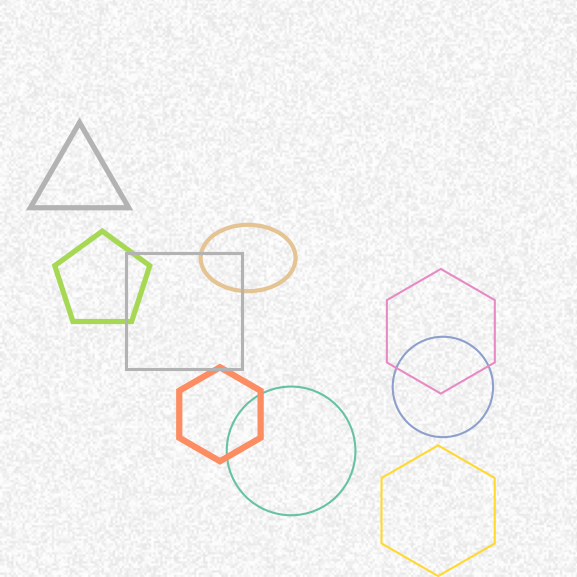[{"shape": "circle", "thickness": 1, "radius": 0.56, "center": [0.504, 0.218]}, {"shape": "hexagon", "thickness": 3, "radius": 0.41, "center": [0.381, 0.282]}, {"shape": "circle", "thickness": 1, "radius": 0.43, "center": [0.767, 0.329]}, {"shape": "hexagon", "thickness": 1, "radius": 0.54, "center": [0.763, 0.425]}, {"shape": "pentagon", "thickness": 2.5, "radius": 0.43, "center": [0.177, 0.512]}, {"shape": "hexagon", "thickness": 1, "radius": 0.57, "center": [0.759, 0.115]}, {"shape": "oval", "thickness": 2, "radius": 0.41, "center": [0.43, 0.552]}, {"shape": "square", "thickness": 1.5, "radius": 0.5, "center": [0.319, 0.461]}, {"shape": "triangle", "thickness": 2.5, "radius": 0.49, "center": [0.138, 0.689]}]